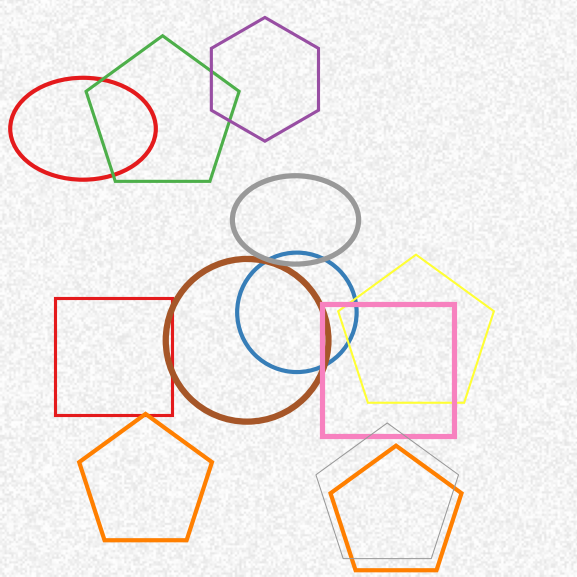[{"shape": "oval", "thickness": 2, "radius": 0.63, "center": [0.144, 0.776]}, {"shape": "square", "thickness": 1.5, "radius": 0.51, "center": [0.197, 0.381]}, {"shape": "circle", "thickness": 2, "radius": 0.52, "center": [0.514, 0.458]}, {"shape": "pentagon", "thickness": 1.5, "radius": 0.7, "center": [0.282, 0.798]}, {"shape": "hexagon", "thickness": 1.5, "radius": 0.54, "center": [0.459, 0.862]}, {"shape": "pentagon", "thickness": 2, "radius": 0.6, "center": [0.686, 0.108]}, {"shape": "pentagon", "thickness": 2, "radius": 0.6, "center": [0.252, 0.161]}, {"shape": "pentagon", "thickness": 1, "radius": 0.71, "center": [0.72, 0.416]}, {"shape": "circle", "thickness": 3, "radius": 0.7, "center": [0.428, 0.41]}, {"shape": "square", "thickness": 2.5, "radius": 0.57, "center": [0.672, 0.358]}, {"shape": "pentagon", "thickness": 0.5, "radius": 0.65, "center": [0.671, 0.137]}, {"shape": "oval", "thickness": 2.5, "radius": 0.55, "center": [0.512, 0.618]}]